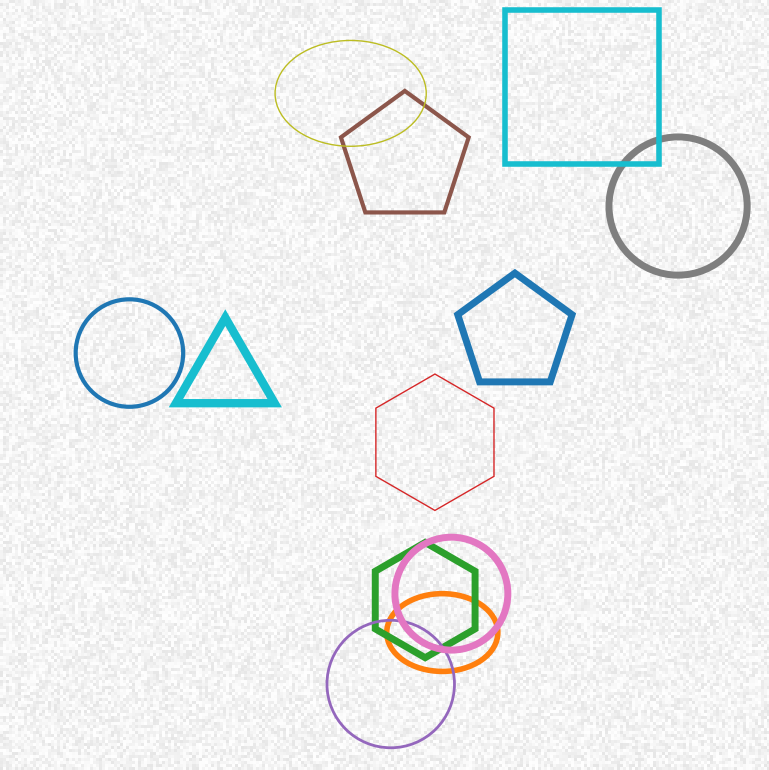[{"shape": "circle", "thickness": 1.5, "radius": 0.35, "center": [0.168, 0.541]}, {"shape": "pentagon", "thickness": 2.5, "radius": 0.39, "center": [0.669, 0.567]}, {"shape": "oval", "thickness": 2, "radius": 0.36, "center": [0.574, 0.179]}, {"shape": "hexagon", "thickness": 2.5, "radius": 0.37, "center": [0.552, 0.221]}, {"shape": "hexagon", "thickness": 0.5, "radius": 0.44, "center": [0.565, 0.426]}, {"shape": "circle", "thickness": 1, "radius": 0.41, "center": [0.507, 0.112]}, {"shape": "pentagon", "thickness": 1.5, "radius": 0.44, "center": [0.526, 0.795]}, {"shape": "circle", "thickness": 2.5, "radius": 0.37, "center": [0.586, 0.229]}, {"shape": "circle", "thickness": 2.5, "radius": 0.45, "center": [0.881, 0.732]}, {"shape": "oval", "thickness": 0.5, "radius": 0.49, "center": [0.455, 0.879]}, {"shape": "square", "thickness": 2, "radius": 0.5, "center": [0.756, 0.887]}, {"shape": "triangle", "thickness": 3, "radius": 0.37, "center": [0.293, 0.513]}]